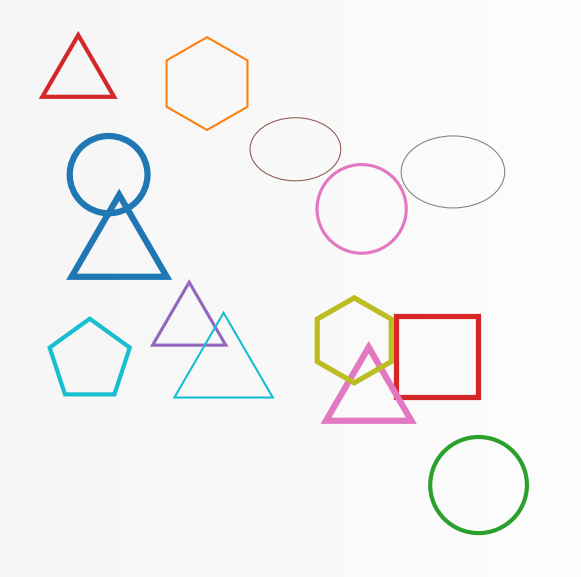[{"shape": "triangle", "thickness": 3, "radius": 0.47, "center": [0.205, 0.567]}, {"shape": "circle", "thickness": 3, "radius": 0.33, "center": [0.187, 0.697]}, {"shape": "hexagon", "thickness": 1, "radius": 0.4, "center": [0.356, 0.854]}, {"shape": "circle", "thickness": 2, "radius": 0.42, "center": [0.823, 0.159]}, {"shape": "square", "thickness": 2.5, "radius": 0.35, "center": [0.752, 0.382]}, {"shape": "triangle", "thickness": 2, "radius": 0.36, "center": [0.135, 0.867]}, {"shape": "triangle", "thickness": 1.5, "radius": 0.36, "center": [0.325, 0.438]}, {"shape": "oval", "thickness": 0.5, "radius": 0.39, "center": [0.508, 0.741]}, {"shape": "triangle", "thickness": 3, "radius": 0.42, "center": [0.634, 0.313]}, {"shape": "circle", "thickness": 1.5, "radius": 0.38, "center": [0.622, 0.637]}, {"shape": "oval", "thickness": 0.5, "radius": 0.45, "center": [0.779, 0.701]}, {"shape": "hexagon", "thickness": 2.5, "radius": 0.37, "center": [0.609, 0.41]}, {"shape": "pentagon", "thickness": 2, "radius": 0.36, "center": [0.154, 0.375]}, {"shape": "triangle", "thickness": 1, "radius": 0.49, "center": [0.385, 0.36]}]